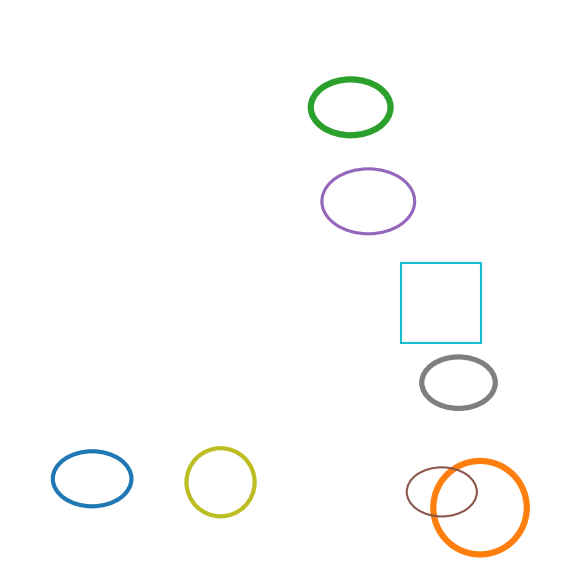[{"shape": "oval", "thickness": 2, "radius": 0.34, "center": [0.16, 0.17]}, {"shape": "circle", "thickness": 3, "radius": 0.4, "center": [0.831, 0.12]}, {"shape": "oval", "thickness": 3, "radius": 0.35, "center": [0.607, 0.813]}, {"shape": "oval", "thickness": 1.5, "radius": 0.4, "center": [0.638, 0.651]}, {"shape": "oval", "thickness": 1, "radius": 0.3, "center": [0.765, 0.147]}, {"shape": "oval", "thickness": 2.5, "radius": 0.32, "center": [0.794, 0.336]}, {"shape": "circle", "thickness": 2, "radius": 0.3, "center": [0.382, 0.164]}, {"shape": "square", "thickness": 1, "radius": 0.35, "center": [0.763, 0.475]}]